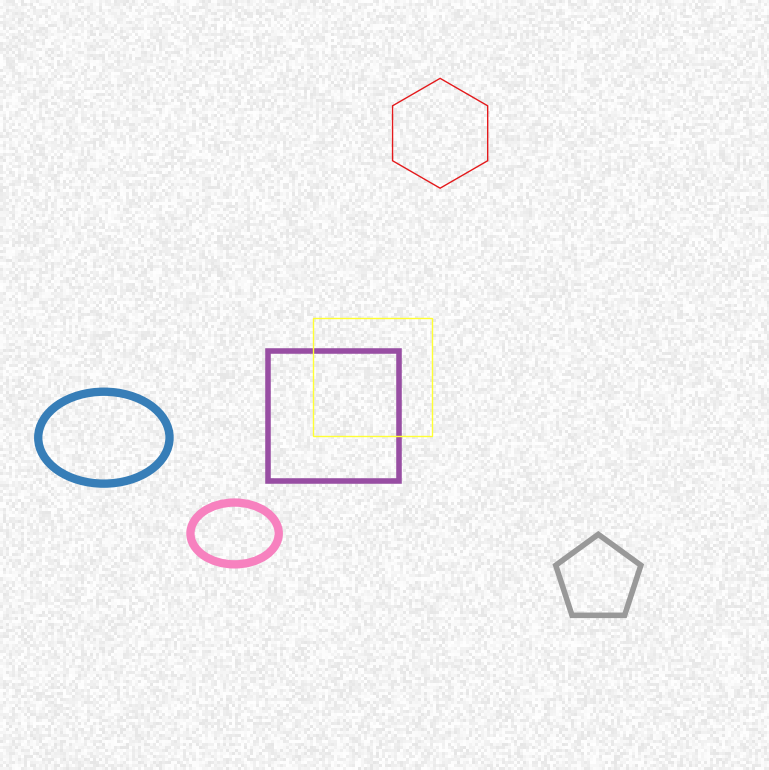[{"shape": "hexagon", "thickness": 0.5, "radius": 0.36, "center": [0.572, 0.827]}, {"shape": "oval", "thickness": 3, "radius": 0.43, "center": [0.135, 0.432]}, {"shape": "square", "thickness": 2, "radius": 0.42, "center": [0.433, 0.46]}, {"shape": "square", "thickness": 0.5, "radius": 0.39, "center": [0.484, 0.51]}, {"shape": "oval", "thickness": 3, "radius": 0.29, "center": [0.305, 0.307]}, {"shape": "pentagon", "thickness": 2, "radius": 0.29, "center": [0.777, 0.248]}]